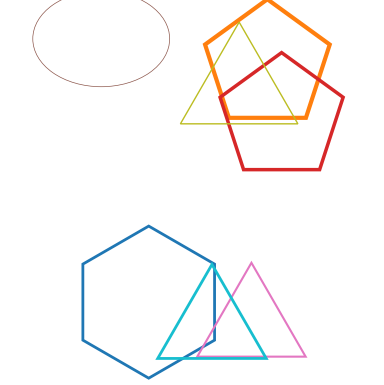[{"shape": "hexagon", "thickness": 2, "radius": 0.99, "center": [0.386, 0.215]}, {"shape": "pentagon", "thickness": 3, "radius": 0.85, "center": [0.695, 0.832]}, {"shape": "pentagon", "thickness": 2.5, "radius": 0.84, "center": [0.731, 0.695]}, {"shape": "oval", "thickness": 0.5, "radius": 0.89, "center": [0.263, 0.899]}, {"shape": "triangle", "thickness": 1.5, "radius": 0.81, "center": [0.653, 0.155]}, {"shape": "triangle", "thickness": 1, "radius": 0.88, "center": [0.621, 0.766]}, {"shape": "triangle", "thickness": 2, "radius": 0.81, "center": [0.551, 0.15]}]